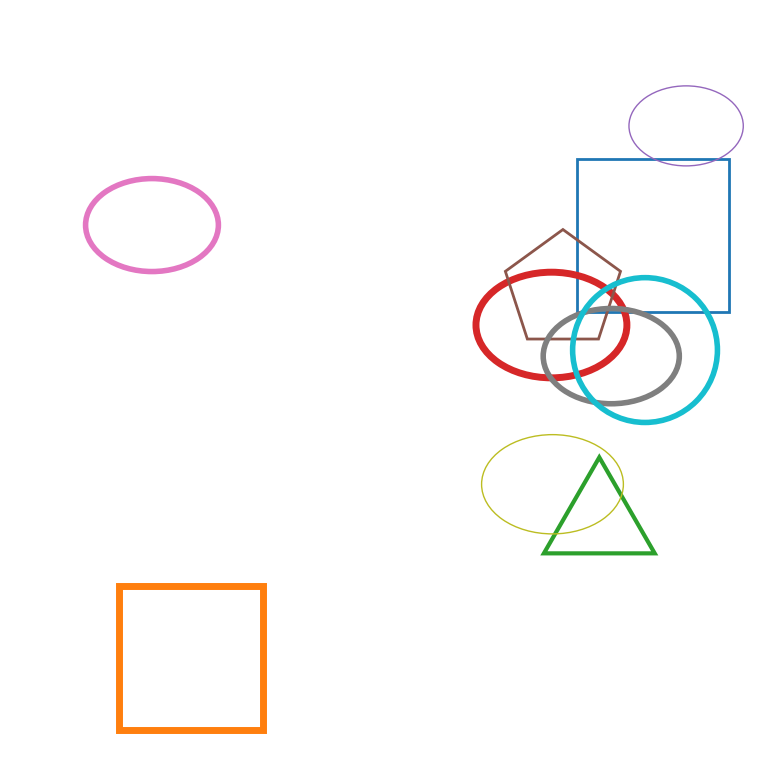[{"shape": "square", "thickness": 1, "radius": 0.5, "center": [0.848, 0.694]}, {"shape": "square", "thickness": 2.5, "radius": 0.47, "center": [0.248, 0.146]}, {"shape": "triangle", "thickness": 1.5, "radius": 0.42, "center": [0.778, 0.323]}, {"shape": "oval", "thickness": 2.5, "radius": 0.49, "center": [0.716, 0.578]}, {"shape": "oval", "thickness": 0.5, "radius": 0.37, "center": [0.891, 0.837]}, {"shape": "pentagon", "thickness": 1, "radius": 0.39, "center": [0.731, 0.623]}, {"shape": "oval", "thickness": 2, "radius": 0.43, "center": [0.197, 0.708]}, {"shape": "oval", "thickness": 2, "radius": 0.44, "center": [0.794, 0.538]}, {"shape": "oval", "thickness": 0.5, "radius": 0.46, "center": [0.718, 0.371]}, {"shape": "circle", "thickness": 2, "radius": 0.47, "center": [0.838, 0.545]}]